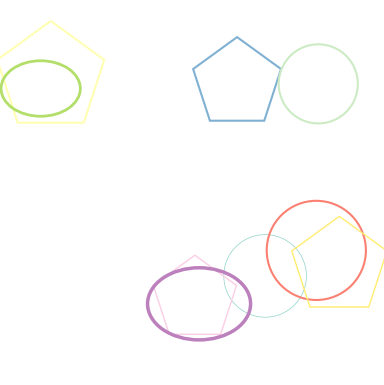[{"shape": "circle", "thickness": 0.5, "radius": 0.54, "center": [0.689, 0.283]}, {"shape": "pentagon", "thickness": 1.5, "radius": 0.73, "center": [0.132, 0.799]}, {"shape": "circle", "thickness": 1.5, "radius": 0.64, "center": [0.822, 0.35]}, {"shape": "pentagon", "thickness": 1.5, "radius": 0.6, "center": [0.616, 0.784]}, {"shape": "oval", "thickness": 2, "radius": 0.51, "center": [0.106, 0.77]}, {"shape": "pentagon", "thickness": 1, "radius": 0.57, "center": [0.506, 0.224]}, {"shape": "oval", "thickness": 2.5, "radius": 0.67, "center": [0.517, 0.211]}, {"shape": "circle", "thickness": 1.5, "radius": 0.51, "center": [0.827, 0.782]}, {"shape": "pentagon", "thickness": 1, "radius": 0.65, "center": [0.881, 0.308]}]